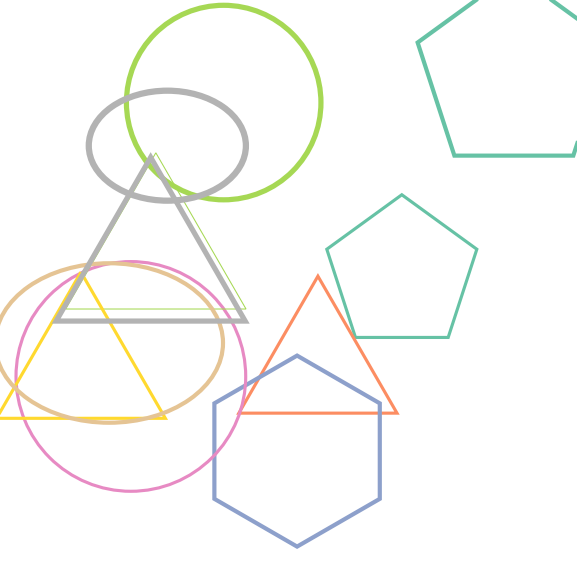[{"shape": "pentagon", "thickness": 1.5, "radius": 0.68, "center": [0.696, 0.525]}, {"shape": "pentagon", "thickness": 2, "radius": 0.88, "center": [0.89, 0.871]}, {"shape": "triangle", "thickness": 1.5, "radius": 0.79, "center": [0.551, 0.363]}, {"shape": "hexagon", "thickness": 2, "radius": 0.83, "center": [0.514, 0.218]}, {"shape": "circle", "thickness": 1.5, "radius": 0.99, "center": [0.227, 0.347]}, {"shape": "triangle", "thickness": 0.5, "radius": 0.9, "center": [0.27, 0.554]}, {"shape": "circle", "thickness": 2.5, "radius": 0.84, "center": [0.387, 0.822]}, {"shape": "triangle", "thickness": 1.5, "radius": 0.84, "center": [0.14, 0.359]}, {"shape": "oval", "thickness": 2, "radius": 0.99, "center": [0.189, 0.405]}, {"shape": "oval", "thickness": 3, "radius": 0.68, "center": [0.29, 0.747]}, {"shape": "triangle", "thickness": 2.5, "radius": 0.95, "center": [0.261, 0.538]}]